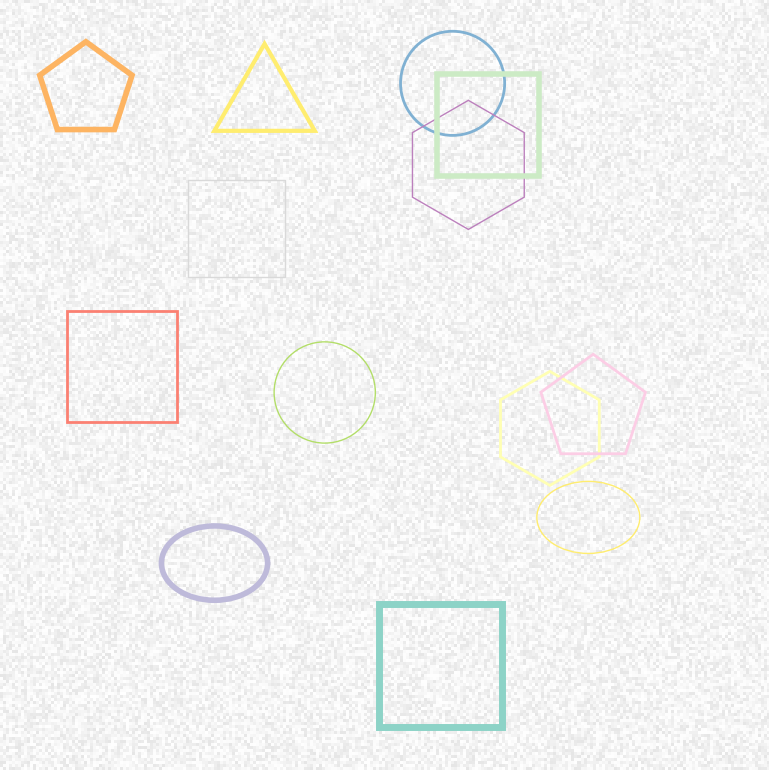[{"shape": "square", "thickness": 2.5, "radius": 0.4, "center": [0.572, 0.136]}, {"shape": "hexagon", "thickness": 1, "radius": 0.37, "center": [0.714, 0.444]}, {"shape": "oval", "thickness": 2, "radius": 0.34, "center": [0.279, 0.269]}, {"shape": "square", "thickness": 1, "radius": 0.36, "center": [0.158, 0.524]}, {"shape": "circle", "thickness": 1, "radius": 0.34, "center": [0.588, 0.892]}, {"shape": "pentagon", "thickness": 2, "radius": 0.32, "center": [0.112, 0.883]}, {"shape": "circle", "thickness": 0.5, "radius": 0.33, "center": [0.422, 0.49]}, {"shape": "pentagon", "thickness": 1, "radius": 0.36, "center": [0.77, 0.469]}, {"shape": "square", "thickness": 0.5, "radius": 0.32, "center": [0.307, 0.703]}, {"shape": "hexagon", "thickness": 0.5, "radius": 0.42, "center": [0.608, 0.786]}, {"shape": "square", "thickness": 2, "radius": 0.33, "center": [0.634, 0.838]}, {"shape": "triangle", "thickness": 1.5, "radius": 0.38, "center": [0.344, 0.868]}, {"shape": "oval", "thickness": 0.5, "radius": 0.33, "center": [0.764, 0.328]}]